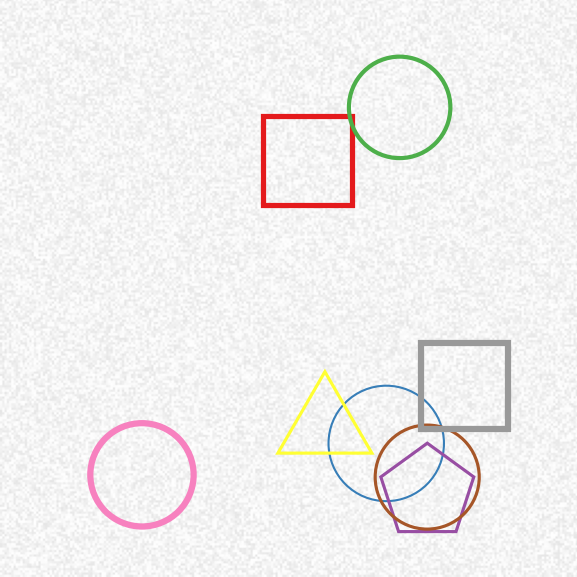[{"shape": "square", "thickness": 2.5, "radius": 0.39, "center": [0.532, 0.721]}, {"shape": "circle", "thickness": 1, "radius": 0.5, "center": [0.669, 0.231]}, {"shape": "circle", "thickness": 2, "radius": 0.44, "center": [0.692, 0.813]}, {"shape": "pentagon", "thickness": 1.5, "radius": 0.42, "center": [0.74, 0.147]}, {"shape": "triangle", "thickness": 1.5, "radius": 0.47, "center": [0.563, 0.261]}, {"shape": "circle", "thickness": 1.5, "radius": 0.45, "center": [0.74, 0.173]}, {"shape": "circle", "thickness": 3, "radius": 0.45, "center": [0.246, 0.177]}, {"shape": "square", "thickness": 3, "radius": 0.37, "center": [0.804, 0.331]}]